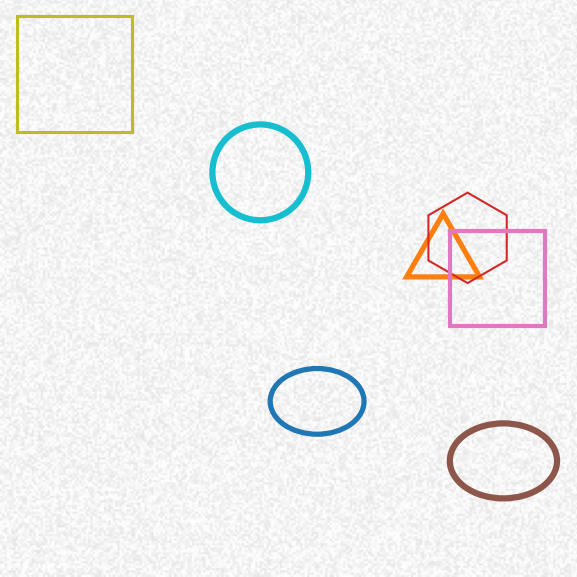[{"shape": "oval", "thickness": 2.5, "radius": 0.41, "center": [0.549, 0.304]}, {"shape": "triangle", "thickness": 2.5, "radius": 0.36, "center": [0.767, 0.556]}, {"shape": "hexagon", "thickness": 1, "radius": 0.39, "center": [0.81, 0.587]}, {"shape": "oval", "thickness": 3, "radius": 0.46, "center": [0.872, 0.201]}, {"shape": "square", "thickness": 2, "radius": 0.41, "center": [0.862, 0.517]}, {"shape": "square", "thickness": 1.5, "radius": 0.5, "center": [0.129, 0.871]}, {"shape": "circle", "thickness": 3, "radius": 0.41, "center": [0.451, 0.701]}]